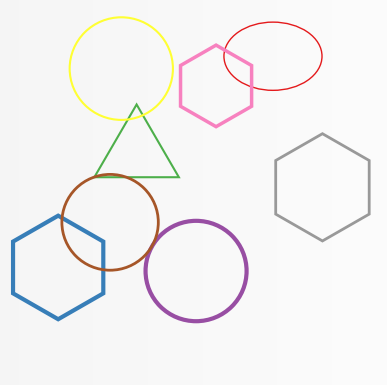[{"shape": "oval", "thickness": 1, "radius": 0.63, "center": [0.704, 0.854]}, {"shape": "hexagon", "thickness": 3, "radius": 0.67, "center": [0.15, 0.305]}, {"shape": "triangle", "thickness": 1.5, "radius": 0.63, "center": [0.353, 0.603]}, {"shape": "circle", "thickness": 3, "radius": 0.65, "center": [0.506, 0.296]}, {"shape": "circle", "thickness": 1.5, "radius": 0.67, "center": [0.313, 0.822]}, {"shape": "circle", "thickness": 2, "radius": 0.62, "center": [0.284, 0.423]}, {"shape": "hexagon", "thickness": 2.5, "radius": 0.53, "center": [0.558, 0.777]}, {"shape": "hexagon", "thickness": 2, "radius": 0.7, "center": [0.832, 0.513]}]